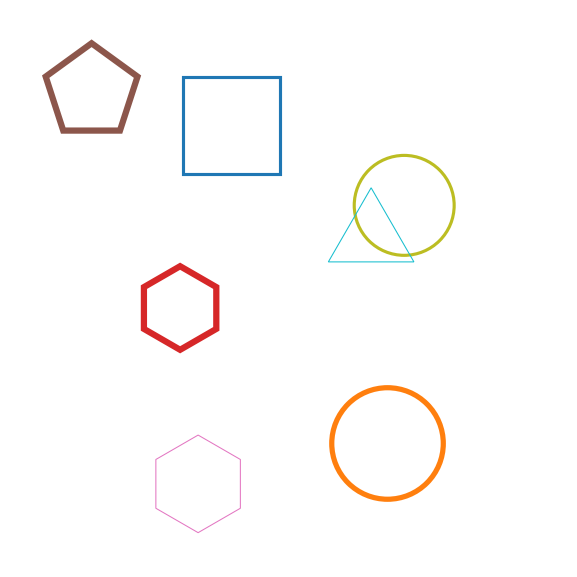[{"shape": "square", "thickness": 1.5, "radius": 0.42, "center": [0.401, 0.782]}, {"shape": "circle", "thickness": 2.5, "radius": 0.48, "center": [0.671, 0.231]}, {"shape": "hexagon", "thickness": 3, "radius": 0.36, "center": [0.312, 0.466]}, {"shape": "pentagon", "thickness": 3, "radius": 0.42, "center": [0.159, 0.841]}, {"shape": "hexagon", "thickness": 0.5, "radius": 0.42, "center": [0.343, 0.161]}, {"shape": "circle", "thickness": 1.5, "radius": 0.43, "center": [0.7, 0.644]}, {"shape": "triangle", "thickness": 0.5, "radius": 0.43, "center": [0.643, 0.588]}]